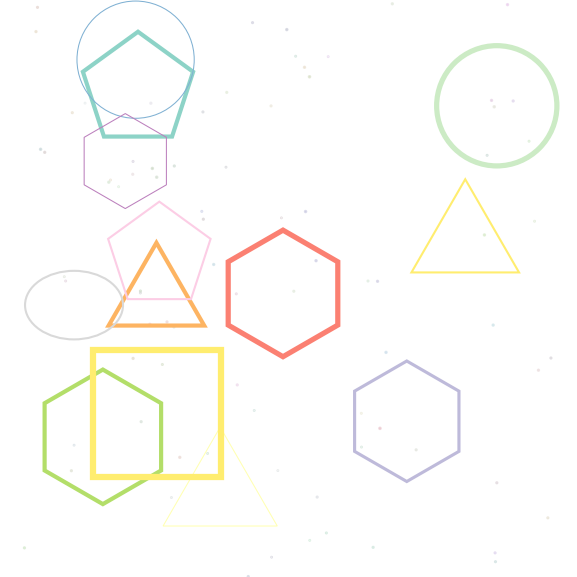[{"shape": "pentagon", "thickness": 2, "radius": 0.5, "center": [0.239, 0.844]}, {"shape": "triangle", "thickness": 0.5, "radius": 0.57, "center": [0.381, 0.145]}, {"shape": "hexagon", "thickness": 1.5, "radius": 0.52, "center": [0.704, 0.27]}, {"shape": "hexagon", "thickness": 2.5, "radius": 0.55, "center": [0.49, 0.491]}, {"shape": "circle", "thickness": 0.5, "radius": 0.51, "center": [0.235, 0.896]}, {"shape": "triangle", "thickness": 2, "radius": 0.48, "center": [0.271, 0.483]}, {"shape": "hexagon", "thickness": 2, "radius": 0.58, "center": [0.178, 0.243]}, {"shape": "pentagon", "thickness": 1, "radius": 0.47, "center": [0.276, 0.557]}, {"shape": "oval", "thickness": 1, "radius": 0.42, "center": [0.128, 0.471]}, {"shape": "hexagon", "thickness": 0.5, "radius": 0.41, "center": [0.217, 0.72]}, {"shape": "circle", "thickness": 2.5, "radius": 0.52, "center": [0.86, 0.816]}, {"shape": "square", "thickness": 3, "radius": 0.55, "center": [0.272, 0.283]}, {"shape": "triangle", "thickness": 1, "radius": 0.54, "center": [0.806, 0.581]}]